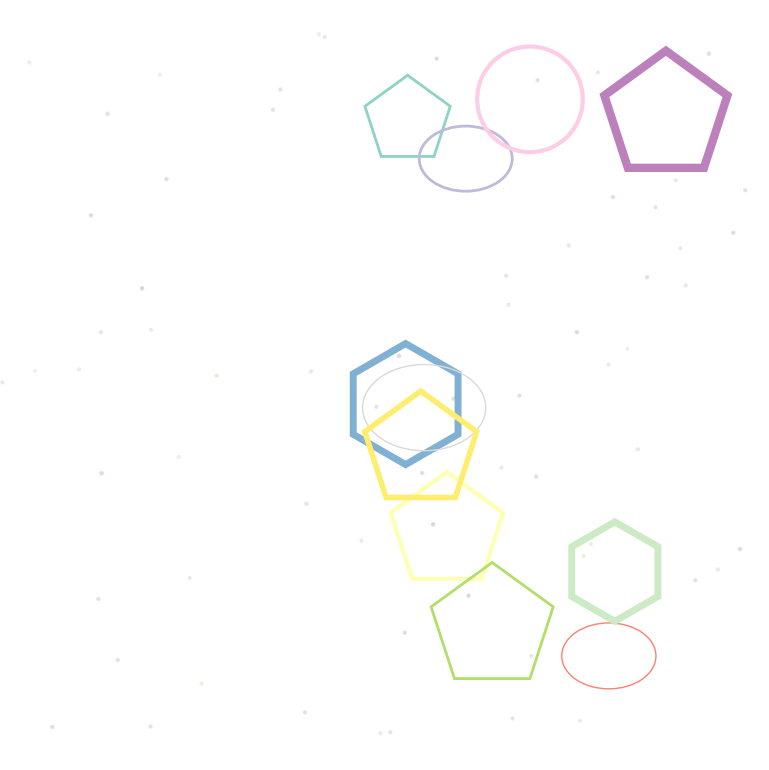[{"shape": "pentagon", "thickness": 1, "radius": 0.29, "center": [0.529, 0.844]}, {"shape": "pentagon", "thickness": 1.5, "radius": 0.38, "center": [0.58, 0.31]}, {"shape": "oval", "thickness": 1, "radius": 0.3, "center": [0.605, 0.794]}, {"shape": "oval", "thickness": 0.5, "radius": 0.31, "center": [0.791, 0.148]}, {"shape": "hexagon", "thickness": 2.5, "radius": 0.39, "center": [0.527, 0.475]}, {"shape": "pentagon", "thickness": 1, "radius": 0.42, "center": [0.639, 0.186]}, {"shape": "circle", "thickness": 1.5, "radius": 0.34, "center": [0.688, 0.871]}, {"shape": "oval", "thickness": 0.5, "radius": 0.4, "center": [0.551, 0.471]}, {"shape": "pentagon", "thickness": 3, "radius": 0.42, "center": [0.865, 0.85]}, {"shape": "hexagon", "thickness": 2.5, "radius": 0.32, "center": [0.798, 0.258]}, {"shape": "pentagon", "thickness": 2, "radius": 0.38, "center": [0.546, 0.416]}]